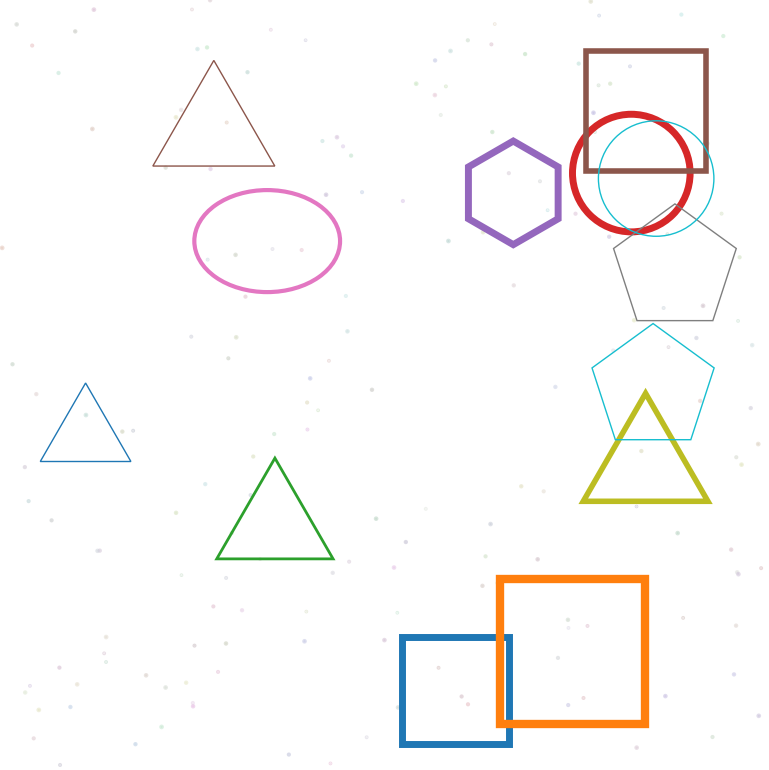[{"shape": "triangle", "thickness": 0.5, "radius": 0.34, "center": [0.111, 0.435]}, {"shape": "square", "thickness": 2.5, "radius": 0.35, "center": [0.591, 0.104]}, {"shape": "square", "thickness": 3, "radius": 0.47, "center": [0.743, 0.154]}, {"shape": "triangle", "thickness": 1, "radius": 0.44, "center": [0.357, 0.318]}, {"shape": "circle", "thickness": 2.5, "radius": 0.38, "center": [0.82, 0.775]}, {"shape": "hexagon", "thickness": 2.5, "radius": 0.34, "center": [0.667, 0.75]}, {"shape": "square", "thickness": 2, "radius": 0.39, "center": [0.839, 0.856]}, {"shape": "triangle", "thickness": 0.5, "radius": 0.46, "center": [0.278, 0.83]}, {"shape": "oval", "thickness": 1.5, "radius": 0.47, "center": [0.347, 0.687]}, {"shape": "pentagon", "thickness": 0.5, "radius": 0.42, "center": [0.877, 0.651]}, {"shape": "triangle", "thickness": 2, "radius": 0.47, "center": [0.838, 0.396]}, {"shape": "circle", "thickness": 0.5, "radius": 0.37, "center": [0.852, 0.768]}, {"shape": "pentagon", "thickness": 0.5, "radius": 0.42, "center": [0.848, 0.496]}]